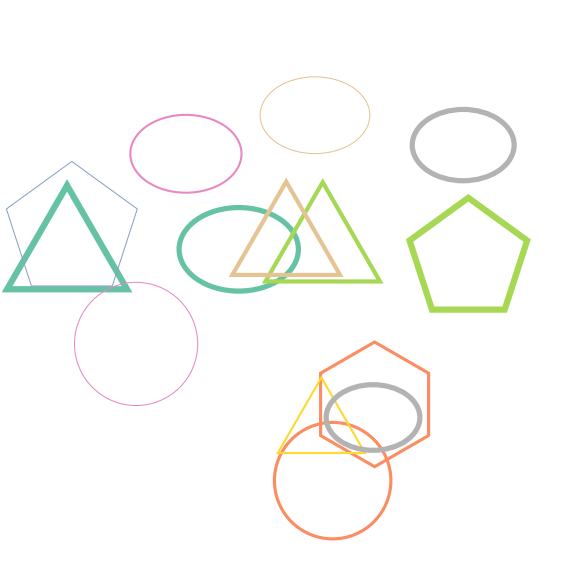[{"shape": "oval", "thickness": 2.5, "radius": 0.52, "center": [0.413, 0.567]}, {"shape": "triangle", "thickness": 3, "radius": 0.6, "center": [0.116, 0.558]}, {"shape": "circle", "thickness": 1.5, "radius": 0.5, "center": [0.576, 0.167]}, {"shape": "hexagon", "thickness": 1.5, "radius": 0.54, "center": [0.649, 0.299]}, {"shape": "pentagon", "thickness": 0.5, "radius": 0.6, "center": [0.124, 0.6]}, {"shape": "oval", "thickness": 1, "radius": 0.48, "center": [0.322, 0.733]}, {"shape": "circle", "thickness": 0.5, "radius": 0.53, "center": [0.236, 0.404]}, {"shape": "pentagon", "thickness": 3, "radius": 0.54, "center": [0.811, 0.55]}, {"shape": "triangle", "thickness": 2, "radius": 0.57, "center": [0.559, 0.569]}, {"shape": "triangle", "thickness": 1, "radius": 0.44, "center": [0.556, 0.258]}, {"shape": "oval", "thickness": 0.5, "radius": 0.47, "center": [0.545, 0.8]}, {"shape": "triangle", "thickness": 2, "radius": 0.54, "center": [0.496, 0.577]}, {"shape": "oval", "thickness": 2.5, "radius": 0.41, "center": [0.646, 0.276]}, {"shape": "oval", "thickness": 2.5, "radius": 0.44, "center": [0.802, 0.748]}]